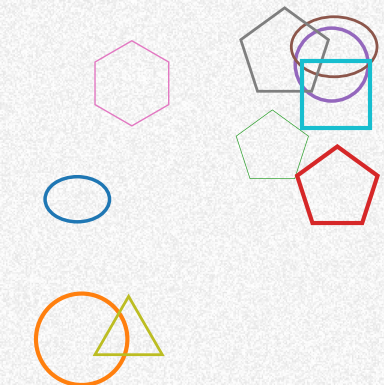[{"shape": "oval", "thickness": 2.5, "radius": 0.42, "center": [0.201, 0.482]}, {"shape": "circle", "thickness": 3, "radius": 0.59, "center": [0.212, 0.119]}, {"shape": "pentagon", "thickness": 0.5, "radius": 0.49, "center": [0.707, 0.616]}, {"shape": "pentagon", "thickness": 3, "radius": 0.55, "center": [0.876, 0.51]}, {"shape": "circle", "thickness": 2.5, "radius": 0.47, "center": [0.862, 0.832]}, {"shape": "oval", "thickness": 2, "radius": 0.56, "center": [0.868, 0.879]}, {"shape": "hexagon", "thickness": 1, "radius": 0.55, "center": [0.343, 0.784]}, {"shape": "pentagon", "thickness": 2, "radius": 0.6, "center": [0.739, 0.86]}, {"shape": "triangle", "thickness": 2, "radius": 0.5, "center": [0.334, 0.129]}, {"shape": "square", "thickness": 3, "radius": 0.44, "center": [0.873, 0.755]}]